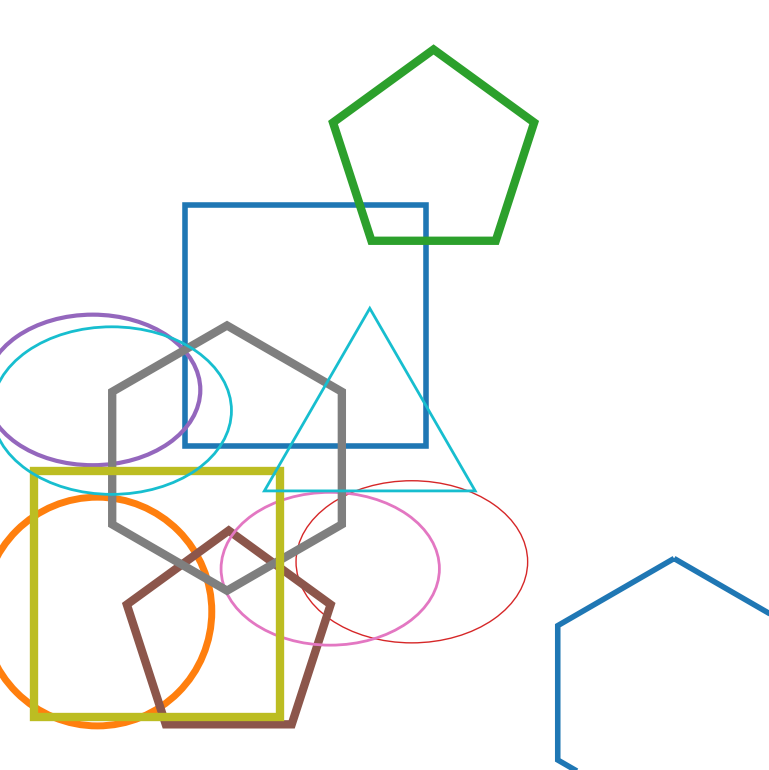[{"shape": "hexagon", "thickness": 2, "radius": 0.87, "center": [0.875, 0.1]}, {"shape": "square", "thickness": 2, "radius": 0.78, "center": [0.397, 0.578]}, {"shape": "circle", "thickness": 2.5, "radius": 0.74, "center": [0.127, 0.206]}, {"shape": "pentagon", "thickness": 3, "radius": 0.69, "center": [0.563, 0.798]}, {"shape": "oval", "thickness": 0.5, "radius": 0.75, "center": [0.535, 0.27]}, {"shape": "oval", "thickness": 1.5, "radius": 0.7, "center": [0.12, 0.494]}, {"shape": "pentagon", "thickness": 3, "radius": 0.7, "center": [0.297, 0.172]}, {"shape": "oval", "thickness": 1, "radius": 0.71, "center": [0.429, 0.261]}, {"shape": "hexagon", "thickness": 3, "radius": 0.86, "center": [0.295, 0.405]}, {"shape": "square", "thickness": 3, "radius": 0.8, "center": [0.204, 0.228]}, {"shape": "triangle", "thickness": 1, "radius": 0.79, "center": [0.48, 0.441]}, {"shape": "oval", "thickness": 1, "radius": 0.78, "center": [0.145, 0.467]}]